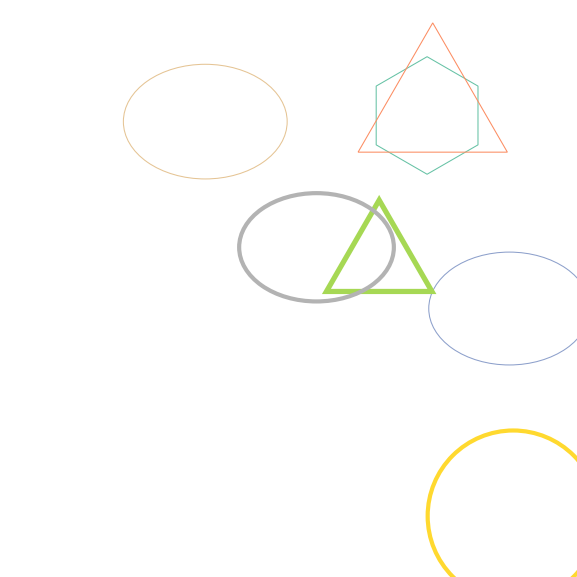[{"shape": "hexagon", "thickness": 0.5, "radius": 0.51, "center": [0.74, 0.799]}, {"shape": "triangle", "thickness": 0.5, "radius": 0.75, "center": [0.749, 0.81]}, {"shape": "oval", "thickness": 0.5, "radius": 0.7, "center": [0.882, 0.465]}, {"shape": "triangle", "thickness": 2.5, "radius": 0.53, "center": [0.657, 0.547]}, {"shape": "circle", "thickness": 2, "radius": 0.74, "center": [0.889, 0.106]}, {"shape": "oval", "thickness": 0.5, "radius": 0.71, "center": [0.355, 0.789]}, {"shape": "oval", "thickness": 2, "radius": 0.67, "center": [0.548, 0.571]}]